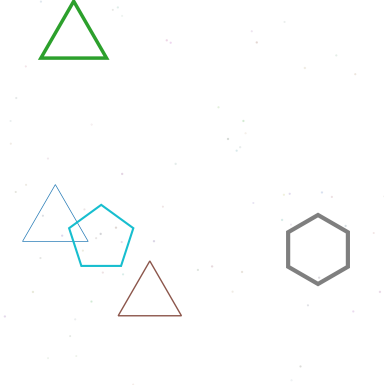[{"shape": "triangle", "thickness": 0.5, "radius": 0.49, "center": [0.144, 0.422]}, {"shape": "triangle", "thickness": 2.5, "radius": 0.49, "center": [0.191, 0.898]}, {"shape": "triangle", "thickness": 1, "radius": 0.47, "center": [0.389, 0.227]}, {"shape": "hexagon", "thickness": 3, "radius": 0.45, "center": [0.826, 0.352]}, {"shape": "pentagon", "thickness": 1.5, "radius": 0.44, "center": [0.263, 0.38]}]